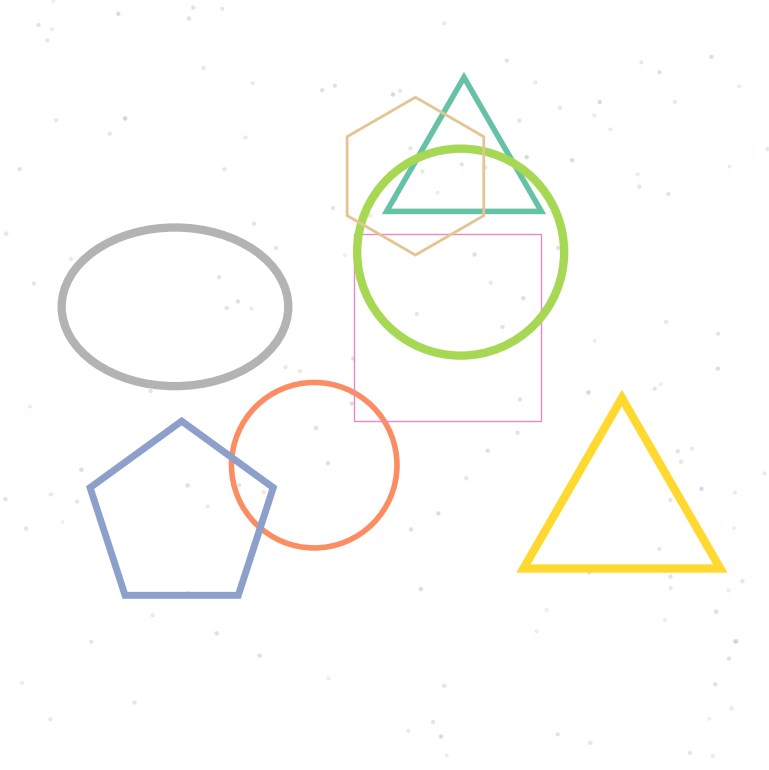[{"shape": "triangle", "thickness": 2, "radius": 0.58, "center": [0.603, 0.783]}, {"shape": "circle", "thickness": 2, "radius": 0.54, "center": [0.408, 0.396]}, {"shape": "pentagon", "thickness": 2.5, "radius": 0.63, "center": [0.236, 0.328]}, {"shape": "square", "thickness": 0.5, "radius": 0.61, "center": [0.581, 0.575]}, {"shape": "circle", "thickness": 3, "radius": 0.67, "center": [0.598, 0.673]}, {"shape": "triangle", "thickness": 3, "radius": 0.74, "center": [0.808, 0.335]}, {"shape": "hexagon", "thickness": 1, "radius": 0.51, "center": [0.54, 0.771]}, {"shape": "oval", "thickness": 3, "radius": 0.74, "center": [0.227, 0.602]}]